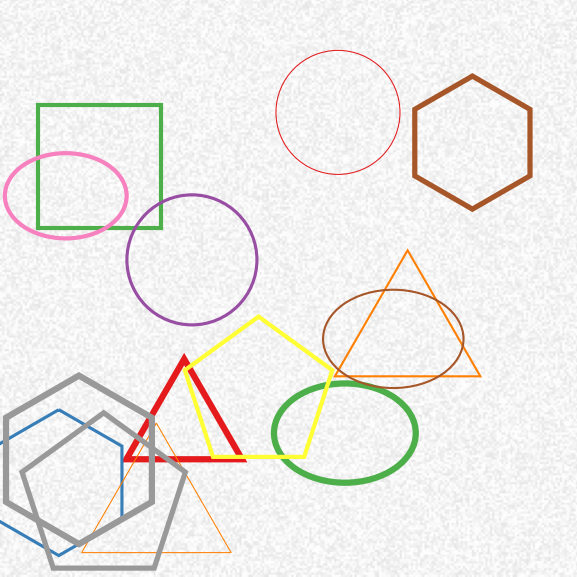[{"shape": "circle", "thickness": 0.5, "radius": 0.54, "center": [0.585, 0.805]}, {"shape": "triangle", "thickness": 3, "radius": 0.58, "center": [0.319, 0.262]}, {"shape": "hexagon", "thickness": 1.5, "radius": 0.63, "center": [0.102, 0.163]}, {"shape": "oval", "thickness": 3, "radius": 0.61, "center": [0.597, 0.249]}, {"shape": "square", "thickness": 2, "radius": 0.53, "center": [0.172, 0.711]}, {"shape": "circle", "thickness": 1.5, "radius": 0.56, "center": [0.332, 0.549]}, {"shape": "triangle", "thickness": 1, "radius": 0.73, "center": [0.706, 0.42]}, {"shape": "triangle", "thickness": 0.5, "radius": 0.75, "center": [0.271, 0.117]}, {"shape": "pentagon", "thickness": 2, "radius": 0.67, "center": [0.448, 0.317]}, {"shape": "oval", "thickness": 1, "radius": 0.61, "center": [0.681, 0.412]}, {"shape": "hexagon", "thickness": 2.5, "radius": 0.58, "center": [0.818, 0.752]}, {"shape": "oval", "thickness": 2, "radius": 0.53, "center": [0.114, 0.66]}, {"shape": "hexagon", "thickness": 3, "radius": 0.73, "center": [0.137, 0.203]}, {"shape": "pentagon", "thickness": 2.5, "radius": 0.74, "center": [0.18, 0.136]}]